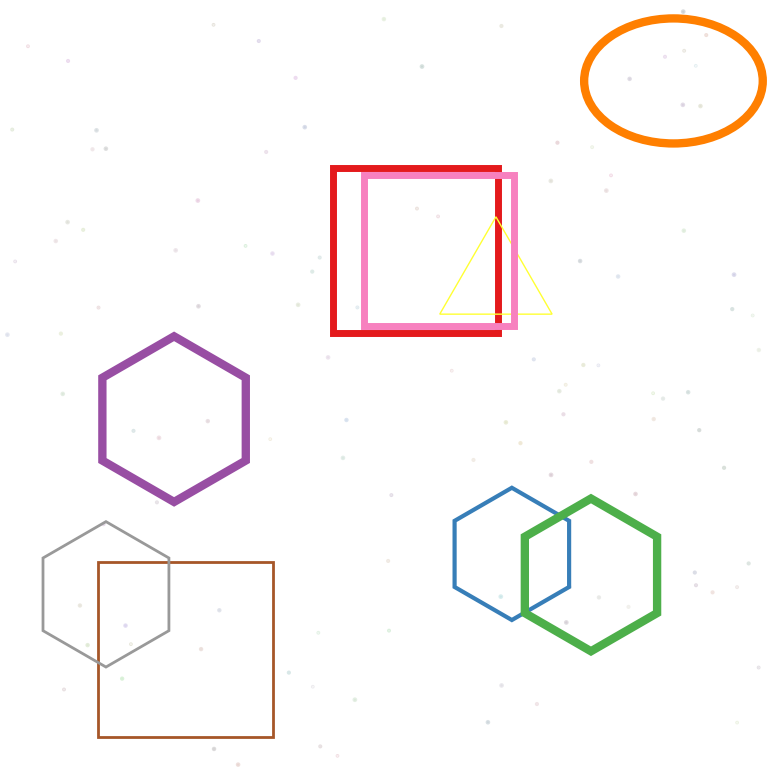[{"shape": "square", "thickness": 2.5, "radius": 0.54, "center": [0.54, 0.674]}, {"shape": "hexagon", "thickness": 1.5, "radius": 0.43, "center": [0.665, 0.281]}, {"shape": "hexagon", "thickness": 3, "radius": 0.5, "center": [0.767, 0.253]}, {"shape": "hexagon", "thickness": 3, "radius": 0.54, "center": [0.226, 0.456]}, {"shape": "oval", "thickness": 3, "radius": 0.58, "center": [0.875, 0.895]}, {"shape": "triangle", "thickness": 0.5, "radius": 0.42, "center": [0.644, 0.634]}, {"shape": "square", "thickness": 1, "radius": 0.57, "center": [0.241, 0.157]}, {"shape": "square", "thickness": 2.5, "radius": 0.49, "center": [0.57, 0.675]}, {"shape": "hexagon", "thickness": 1, "radius": 0.47, "center": [0.138, 0.228]}]